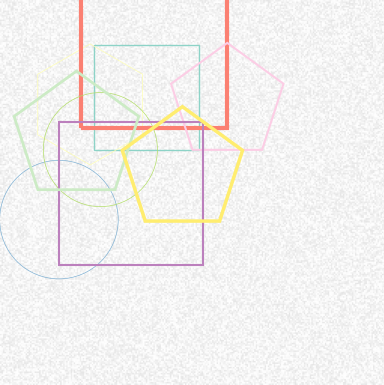[{"shape": "square", "thickness": 1, "radius": 0.68, "center": [0.38, 0.746]}, {"shape": "hexagon", "thickness": 0.5, "radius": 0.79, "center": [0.234, 0.729]}, {"shape": "square", "thickness": 3, "radius": 0.95, "center": [0.401, 0.858]}, {"shape": "circle", "thickness": 0.5, "radius": 0.77, "center": [0.153, 0.43]}, {"shape": "circle", "thickness": 0.5, "radius": 0.74, "center": [0.261, 0.611]}, {"shape": "pentagon", "thickness": 1.5, "radius": 0.77, "center": [0.59, 0.735]}, {"shape": "square", "thickness": 1.5, "radius": 0.93, "center": [0.34, 0.497]}, {"shape": "pentagon", "thickness": 2, "radius": 0.85, "center": [0.199, 0.645]}, {"shape": "pentagon", "thickness": 2.5, "radius": 0.82, "center": [0.474, 0.559]}]